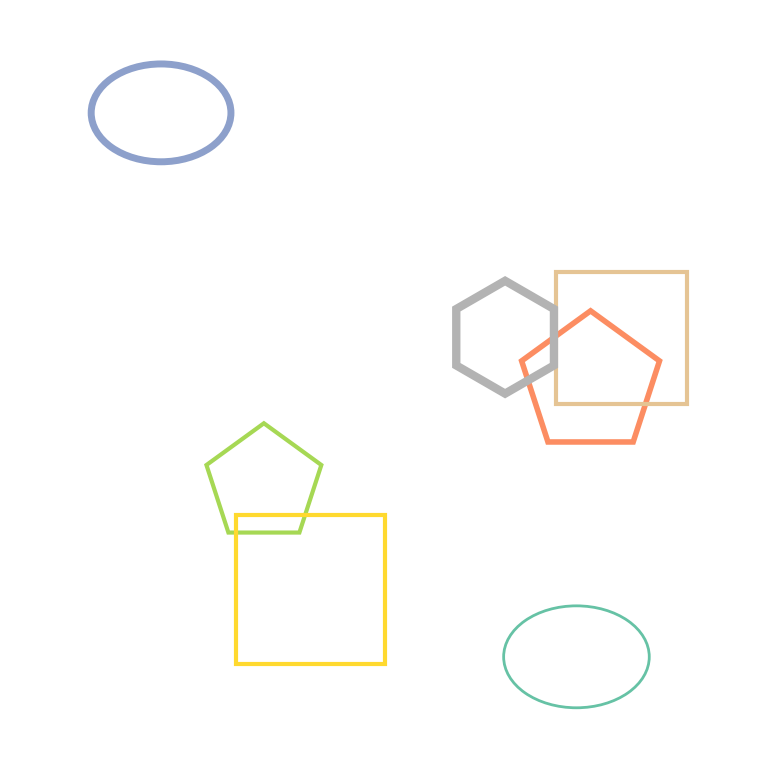[{"shape": "oval", "thickness": 1, "radius": 0.47, "center": [0.749, 0.147]}, {"shape": "pentagon", "thickness": 2, "radius": 0.47, "center": [0.767, 0.502]}, {"shape": "oval", "thickness": 2.5, "radius": 0.45, "center": [0.209, 0.853]}, {"shape": "pentagon", "thickness": 1.5, "radius": 0.39, "center": [0.343, 0.372]}, {"shape": "square", "thickness": 1.5, "radius": 0.48, "center": [0.404, 0.234]}, {"shape": "square", "thickness": 1.5, "radius": 0.43, "center": [0.807, 0.561]}, {"shape": "hexagon", "thickness": 3, "radius": 0.37, "center": [0.656, 0.562]}]